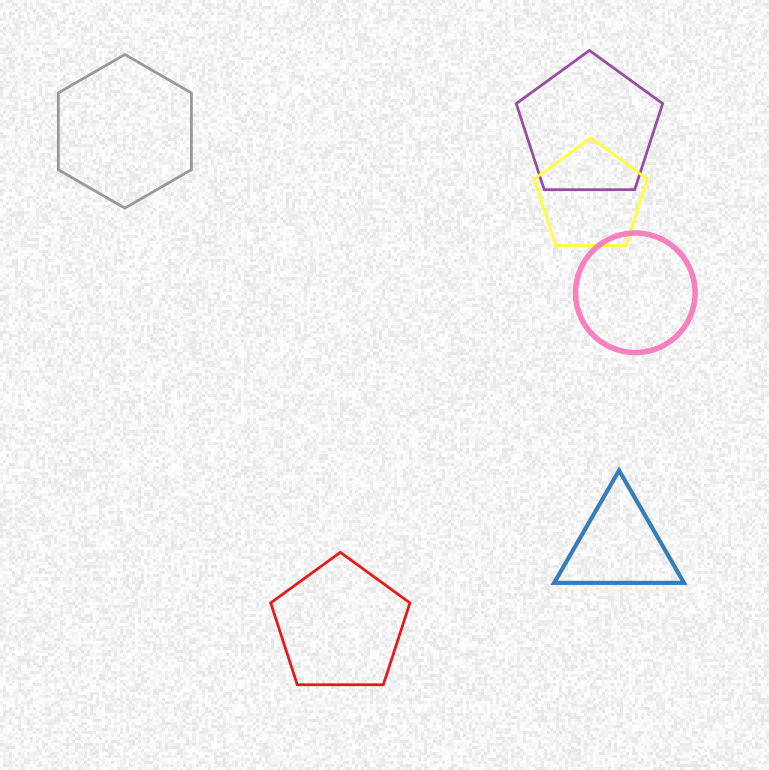[{"shape": "pentagon", "thickness": 1, "radius": 0.48, "center": [0.442, 0.188]}, {"shape": "triangle", "thickness": 1.5, "radius": 0.49, "center": [0.804, 0.292]}, {"shape": "pentagon", "thickness": 1, "radius": 0.5, "center": [0.766, 0.835]}, {"shape": "pentagon", "thickness": 1, "radius": 0.39, "center": [0.767, 0.744]}, {"shape": "circle", "thickness": 2, "radius": 0.39, "center": [0.825, 0.62]}, {"shape": "hexagon", "thickness": 1, "radius": 0.5, "center": [0.162, 0.829]}]